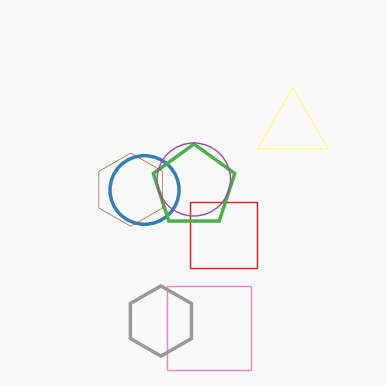[{"shape": "square", "thickness": 1, "radius": 0.43, "center": [0.578, 0.389]}, {"shape": "circle", "thickness": 2.5, "radius": 0.45, "center": [0.373, 0.506]}, {"shape": "pentagon", "thickness": 2.5, "radius": 0.55, "center": [0.501, 0.515]}, {"shape": "circle", "thickness": 1, "radius": 0.47, "center": [0.5, 0.534]}, {"shape": "triangle", "thickness": 0.5, "radius": 0.53, "center": [0.755, 0.666]}, {"shape": "hexagon", "thickness": 0.5, "radius": 0.48, "center": [0.337, 0.507]}, {"shape": "square", "thickness": 1, "radius": 0.54, "center": [0.539, 0.148]}, {"shape": "hexagon", "thickness": 2.5, "radius": 0.46, "center": [0.415, 0.166]}]